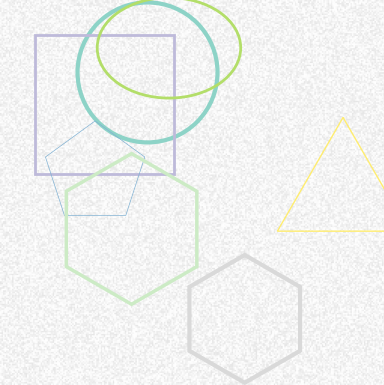[{"shape": "circle", "thickness": 3, "radius": 0.91, "center": [0.383, 0.812]}, {"shape": "square", "thickness": 2, "radius": 0.9, "center": [0.273, 0.729]}, {"shape": "pentagon", "thickness": 0.5, "radius": 0.68, "center": [0.247, 0.55]}, {"shape": "oval", "thickness": 2, "radius": 0.93, "center": [0.439, 0.876]}, {"shape": "hexagon", "thickness": 3, "radius": 0.83, "center": [0.636, 0.172]}, {"shape": "hexagon", "thickness": 2.5, "radius": 0.98, "center": [0.342, 0.405]}, {"shape": "triangle", "thickness": 1, "radius": 0.98, "center": [0.891, 0.498]}]